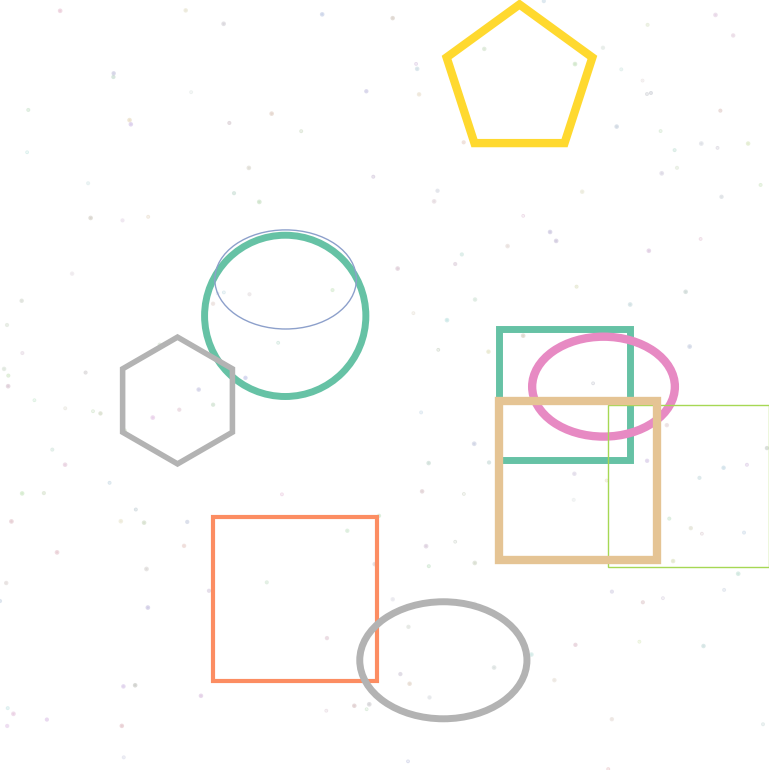[{"shape": "square", "thickness": 2.5, "radius": 0.42, "center": [0.733, 0.488]}, {"shape": "circle", "thickness": 2.5, "radius": 0.52, "center": [0.37, 0.59]}, {"shape": "square", "thickness": 1.5, "radius": 0.53, "center": [0.383, 0.222]}, {"shape": "oval", "thickness": 0.5, "radius": 0.46, "center": [0.371, 0.637]}, {"shape": "oval", "thickness": 3, "radius": 0.46, "center": [0.784, 0.498]}, {"shape": "square", "thickness": 0.5, "radius": 0.53, "center": [0.894, 0.369]}, {"shape": "pentagon", "thickness": 3, "radius": 0.5, "center": [0.675, 0.895]}, {"shape": "square", "thickness": 3, "radius": 0.51, "center": [0.75, 0.376]}, {"shape": "oval", "thickness": 2.5, "radius": 0.54, "center": [0.576, 0.142]}, {"shape": "hexagon", "thickness": 2, "radius": 0.41, "center": [0.231, 0.48]}]